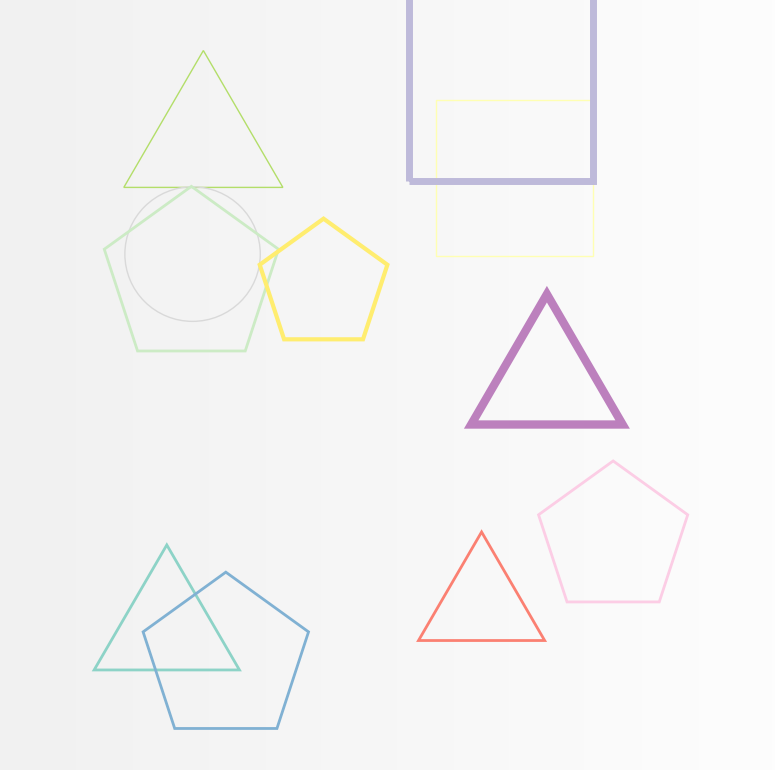[{"shape": "triangle", "thickness": 1, "radius": 0.54, "center": [0.215, 0.184]}, {"shape": "square", "thickness": 0.5, "radius": 0.51, "center": [0.664, 0.769]}, {"shape": "square", "thickness": 2.5, "radius": 0.59, "center": [0.647, 0.883]}, {"shape": "triangle", "thickness": 1, "radius": 0.47, "center": [0.621, 0.215]}, {"shape": "pentagon", "thickness": 1, "radius": 0.56, "center": [0.291, 0.145]}, {"shape": "triangle", "thickness": 0.5, "radius": 0.59, "center": [0.262, 0.816]}, {"shape": "pentagon", "thickness": 1, "radius": 0.51, "center": [0.791, 0.3]}, {"shape": "circle", "thickness": 0.5, "radius": 0.44, "center": [0.248, 0.67]}, {"shape": "triangle", "thickness": 3, "radius": 0.56, "center": [0.706, 0.505]}, {"shape": "pentagon", "thickness": 1, "radius": 0.59, "center": [0.247, 0.64]}, {"shape": "pentagon", "thickness": 1.5, "radius": 0.43, "center": [0.417, 0.629]}]